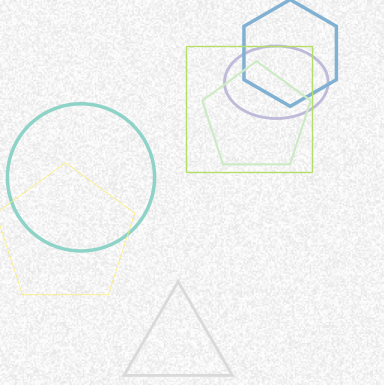[{"shape": "circle", "thickness": 2.5, "radius": 0.96, "center": [0.21, 0.539]}, {"shape": "oval", "thickness": 2, "radius": 0.67, "center": [0.718, 0.786]}, {"shape": "hexagon", "thickness": 2.5, "radius": 0.69, "center": [0.754, 0.862]}, {"shape": "square", "thickness": 1, "radius": 0.81, "center": [0.647, 0.717]}, {"shape": "triangle", "thickness": 2, "radius": 0.81, "center": [0.463, 0.106]}, {"shape": "pentagon", "thickness": 1.5, "radius": 0.74, "center": [0.666, 0.693]}, {"shape": "pentagon", "thickness": 0.5, "radius": 0.95, "center": [0.17, 0.388]}]